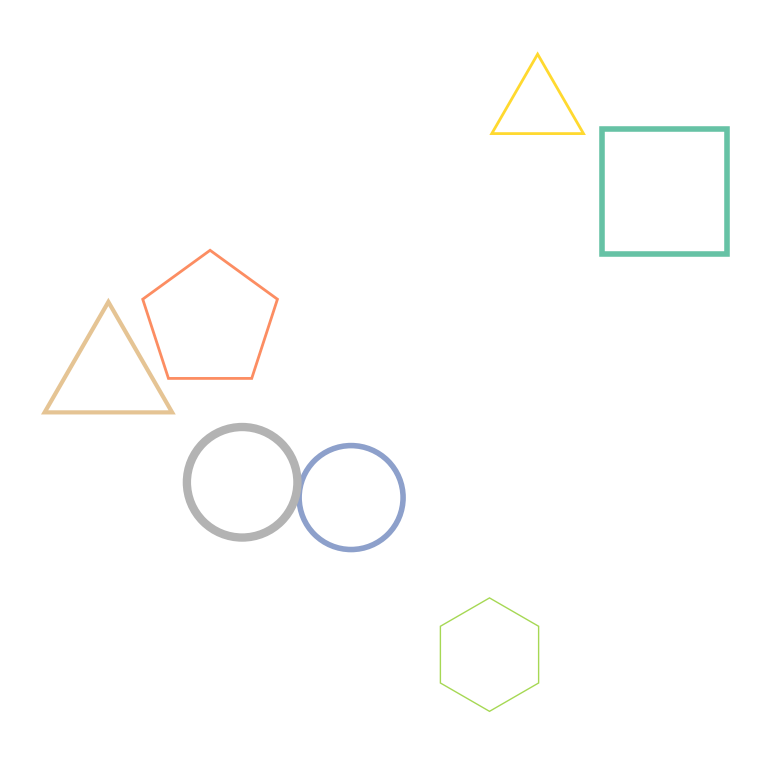[{"shape": "square", "thickness": 2, "radius": 0.41, "center": [0.863, 0.752]}, {"shape": "pentagon", "thickness": 1, "radius": 0.46, "center": [0.273, 0.583]}, {"shape": "circle", "thickness": 2, "radius": 0.34, "center": [0.456, 0.354]}, {"shape": "hexagon", "thickness": 0.5, "radius": 0.37, "center": [0.636, 0.15]}, {"shape": "triangle", "thickness": 1, "radius": 0.34, "center": [0.698, 0.861]}, {"shape": "triangle", "thickness": 1.5, "radius": 0.48, "center": [0.141, 0.512]}, {"shape": "circle", "thickness": 3, "radius": 0.36, "center": [0.314, 0.374]}]